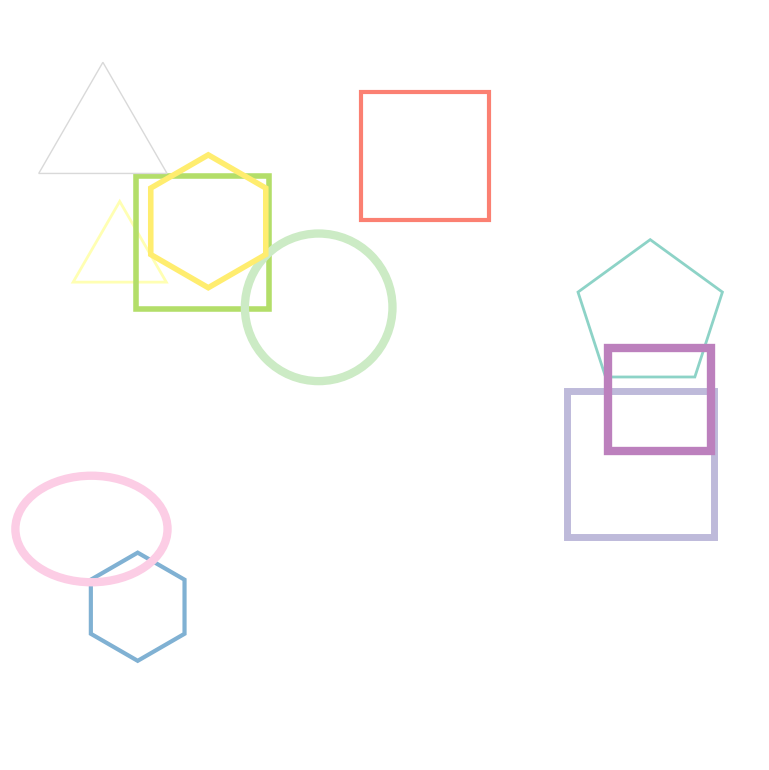[{"shape": "pentagon", "thickness": 1, "radius": 0.49, "center": [0.844, 0.59]}, {"shape": "triangle", "thickness": 1, "radius": 0.35, "center": [0.155, 0.669]}, {"shape": "square", "thickness": 2.5, "radius": 0.47, "center": [0.832, 0.397]}, {"shape": "square", "thickness": 1.5, "radius": 0.41, "center": [0.552, 0.797]}, {"shape": "hexagon", "thickness": 1.5, "radius": 0.35, "center": [0.179, 0.212]}, {"shape": "square", "thickness": 2, "radius": 0.43, "center": [0.263, 0.685]}, {"shape": "oval", "thickness": 3, "radius": 0.49, "center": [0.119, 0.313]}, {"shape": "triangle", "thickness": 0.5, "radius": 0.48, "center": [0.134, 0.823]}, {"shape": "square", "thickness": 3, "radius": 0.33, "center": [0.857, 0.481]}, {"shape": "circle", "thickness": 3, "radius": 0.48, "center": [0.414, 0.601]}, {"shape": "hexagon", "thickness": 2, "radius": 0.43, "center": [0.27, 0.713]}]